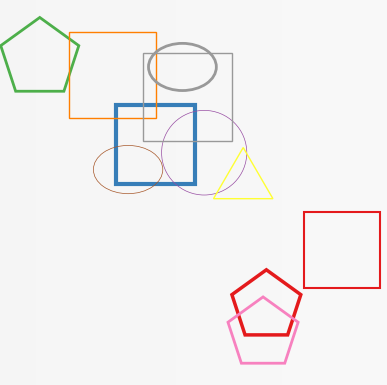[{"shape": "pentagon", "thickness": 2.5, "radius": 0.47, "center": [0.687, 0.206]}, {"shape": "square", "thickness": 1.5, "radius": 0.49, "center": [0.883, 0.35]}, {"shape": "square", "thickness": 3, "radius": 0.51, "center": [0.401, 0.624]}, {"shape": "pentagon", "thickness": 2, "radius": 0.53, "center": [0.103, 0.849]}, {"shape": "circle", "thickness": 0.5, "radius": 0.55, "center": [0.527, 0.603]}, {"shape": "square", "thickness": 1, "radius": 0.56, "center": [0.29, 0.806]}, {"shape": "triangle", "thickness": 1, "radius": 0.44, "center": [0.628, 0.528]}, {"shape": "oval", "thickness": 0.5, "radius": 0.45, "center": [0.331, 0.56]}, {"shape": "pentagon", "thickness": 2, "radius": 0.48, "center": [0.679, 0.134]}, {"shape": "square", "thickness": 1, "radius": 0.57, "center": [0.483, 0.748]}, {"shape": "oval", "thickness": 2, "radius": 0.44, "center": [0.471, 0.826]}]